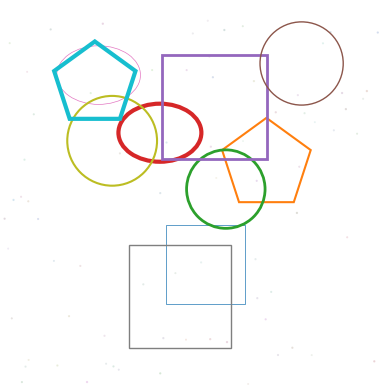[{"shape": "square", "thickness": 0.5, "radius": 0.51, "center": [0.535, 0.312]}, {"shape": "pentagon", "thickness": 1.5, "radius": 0.61, "center": [0.692, 0.573]}, {"shape": "circle", "thickness": 2, "radius": 0.51, "center": [0.587, 0.509]}, {"shape": "oval", "thickness": 3, "radius": 0.54, "center": [0.415, 0.655]}, {"shape": "square", "thickness": 2, "radius": 0.68, "center": [0.558, 0.722]}, {"shape": "circle", "thickness": 1, "radius": 0.54, "center": [0.783, 0.835]}, {"shape": "oval", "thickness": 0.5, "radius": 0.54, "center": [0.256, 0.805]}, {"shape": "square", "thickness": 1, "radius": 0.67, "center": [0.468, 0.229]}, {"shape": "circle", "thickness": 1.5, "radius": 0.58, "center": [0.291, 0.634]}, {"shape": "pentagon", "thickness": 3, "radius": 0.56, "center": [0.246, 0.781]}]